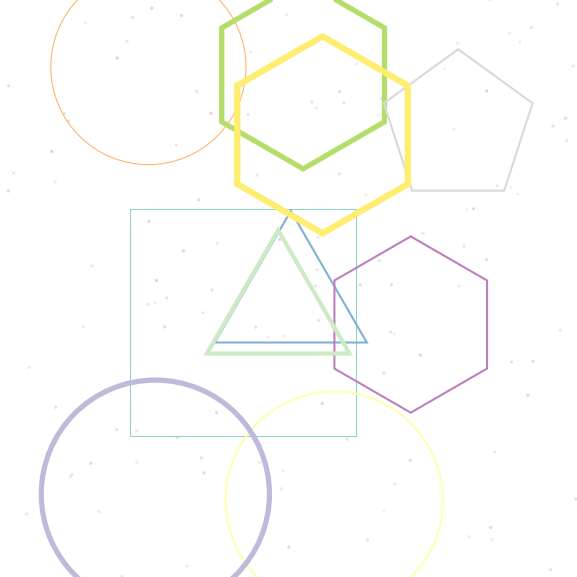[{"shape": "square", "thickness": 0.5, "radius": 0.98, "center": [0.421, 0.441]}, {"shape": "circle", "thickness": 1, "radius": 0.94, "center": [0.579, 0.133]}, {"shape": "circle", "thickness": 2.5, "radius": 0.99, "center": [0.269, 0.143]}, {"shape": "triangle", "thickness": 1, "radius": 0.76, "center": [0.504, 0.482]}, {"shape": "circle", "thickness": 0.5, "radius": 0.85, "center": [0.257, 0.883]}, {"shape": "hexagon", "thickness": 2.5, "radius": 0.81, "center": [0.525, 0.869]}, {"shape": "pentagon", "thickness": 1, "radius": 0.68, "center": [0.793, 0.778]}, {"shape": "hexagon", "thickness": 1, "radius": 0.76, "center": [0.711, 0.437]}, {"shape": "triangle", "thickness": 2, "radius": 0.71, "center": [0.482, 0.458]}, {"shape": "hexagon", "thickness": 3, "radius": 0.85, "center": [0.558, 0.766]}]